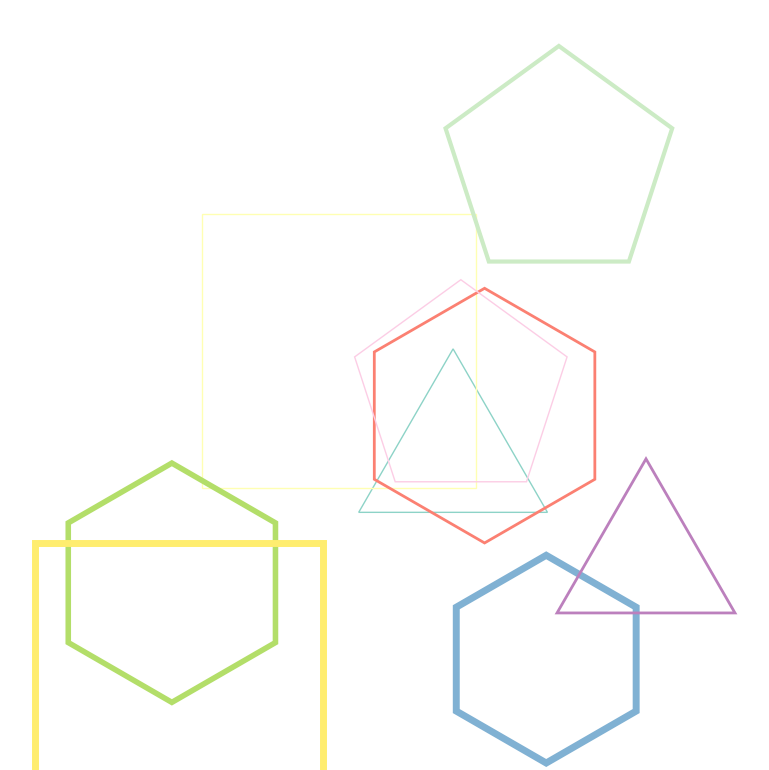[{"shape": "triangle", "thickness": 0.5, "radius": 0.71, "center": [0.588, 0.405]}, {"shape": "square", "thickness": 0.5, "radius": 0.89, "center": [0.44, 0.544]}, {"shape": "hexagon", "thickness": 1, "radius": 0.83, "center": [0.629, 0.46]}, {"shape": "hexagon", "thickness": 2.5, "radius": 0.67, "center": [0.709, 0.144]}, {"shape": "hexagon", "thickness": 2, "radius": 0.78, "center": [0.223, 0.243]}, {"shape": "pentagon", "thickness": 0.5, "radius": 0.73, "center": [0.599, 0.492]}, {"shape": "triangle", "thickness": 1, "radius": 0.67, "center": [0.839, 0.271]}, {"shape": "pentagon", "thickness": 1.5, "radius": 0.77, "center": [0.726, 0.786]}, {"shape": "square", "thickness": 2.5, "radius": 0.93, "center": [0.232, 0.108]}]